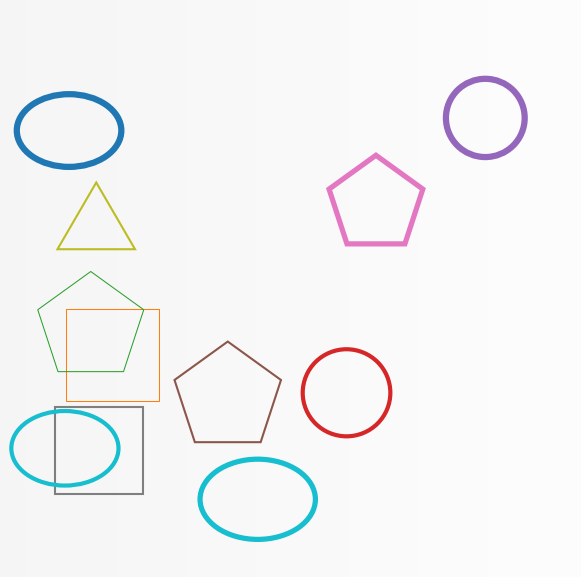[{"shape": "oval", "thickness": 3, "radius": 0.45, "center": [0.119, 0.773]}, {"shape": "square", "thickness": 0.5, "radius": 0.4, "center": [0.194, 0.384]}, {"shape": "pentagon", "thickness": 0.5, "radius": 0.48, "center": [0.156, 0.433]}, {"shape": "circle", "thickness": 2, "radius": 0.38, "center": [0.596, 0.319]}, {"shape": "circle", "thickness": 3, "radius": 0.34, "center": [0.835, 0.795]}, {"shape": "pentagon", "thickness": 1, "radius": 0.48, "center": [0.392, 0.311]}, {"shape": "pentagon", "thickness": 2.5, "radius": 0.42, "center": [0.647, 0.645]}, {"shape": "square", "thickness": 1, "radius": 0.38, "center": [0.17, 0.219]}, {"shape": "triangle", "thickness": 1, "radius": 0.39, "center": [0.166, 0.606]}, {"shape": "oval", "thickness": 2, "radius": 0.46, "center": [0.112, 0.223]}, {"shape": "oval", "thickness": 2.5, "radius": 0.5, "center": [0.443, 0.135]}]